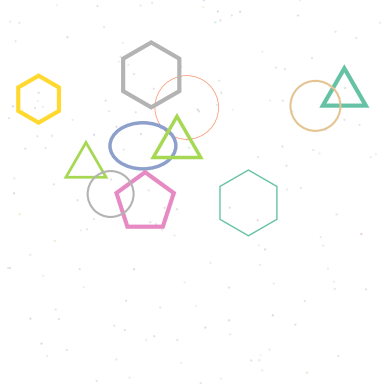[{"shape": "triangle", "thickness": 3, "radius": 0.32, "center": [0.894, 0.758]}, {"shape": "hexagon", "thickness": 1, "radius": 0.43, "center": [0.645, 0.473]}, {"shape": "circle", "thickness": 0.5, "radius": 0.41, "center": [0.485, 0.721]}, {"shape": "oval", "thickness": 2.5, "radius": 0.43, "center": [0.371, 0.621]}, {"shape": "pentagon", "thickness": 3, "radius": 0.39, "center": [0.377, 0.474]}, {"shape": "triangle", "thickness": 2.5, "radius": 0.36, "center": [0.46, 0.627]}, {"shape": "triangle", "thickness": 2, "radius": 0.3, "center": [0.223, 0.57]}, {"shape": "hexagon", "thickness": 3, "radius": 0.31, "center": [0.1, 0.742]}, {"shape": "circle", "thickness": 1.5, "radius": 0.32, "center": [0.819, 0.725]}, {"shape": "circle", "thickness": 1.5, "radius": 0.3, "center": [0.287, 0.496]}, {"shape": "hexagon", "thickness": 3, "radius": 0.42, "center": [0.393, 0.805]}]